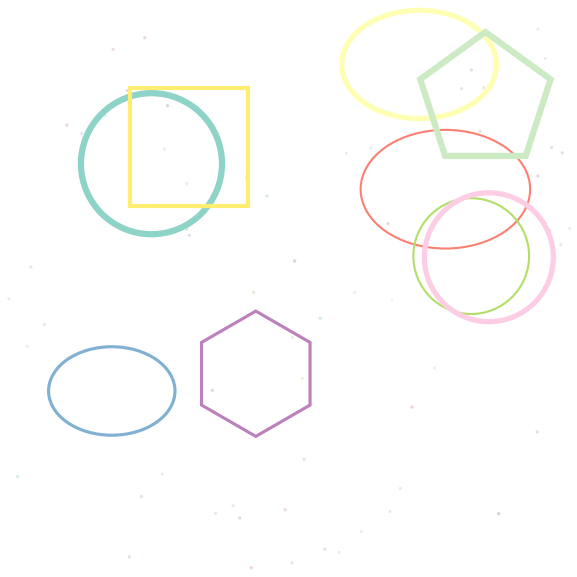[{"shape": "circle", "thickness": 3, "radius": 0.61, "center": [0.262, 0.716]}, {"shape": "oval", "thickness": 2.5, "radius": 0.67, "center": [0.726, 0.888]}, {"shape": "oval", "thickness": 1, "radius": 0.73, "center": [0.771, 0.672]}, {"shape": "oval", "thickness": 1.5, "radius": 0.55, "center": [0.194, 0.322]}, {"shape": "circle", "thickness": 1, "radius": 0.5, "center": [0.816, 0.556]}, {"shape": "circle", "thickness": 2.5, "radius": 0.56, "center": [0.846, 0.554]}, {"shape": "hexagon", "thickness": 1.5, "radius": 0.54, "center": [0.443, 0.352]}, {"shape": "pentagon", "thickness": 3, "radius": 0.59, "center": [0.841, 0.825]}, {"shape": "square", "thickness": 2, "radius": 0.51, "center": [0.327, 0.744]}]